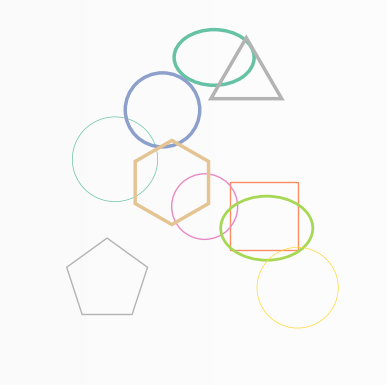[{"shape": "oval", "thickness": 2.5, "radius": 0.52, "center": [0.553, 0.851]}, {"shape": "circle", "thickness": 0.5, "radius": 0.55, "center": [0.297, 0.586]}, {"shape": "square", "thickness": 1, "radius": 0.44, "center": [0.681, 0.439]}, {"shape": "circle", "thickness": 2.5, "radius": 0.48, "center": [0.419, 0.715]}, {"shape": "circle", "thickness": 1, "radius": 0.43, "center": [0.528, 0.463]}, {"shape": "oval", "thickness": 2, "radius": 0.59, "center": [0.688, 0.407]}, {"shape": "circle", "thickness": 0.5, "radius": 0.52, "center": [0.768, 0.253]}, {"shape": "hexagon", "thickness": 2.5, "radius": 0.55, "center": [0.444, 0.526]}, {"shape": "triangle", "thickness": 2.5, "radius": 0.53, "center": [0.636, 0.796]}, {"shape": "pentagon", "thickness": 1, "radius": 0.55, "center": [0.276, 0.272]}]